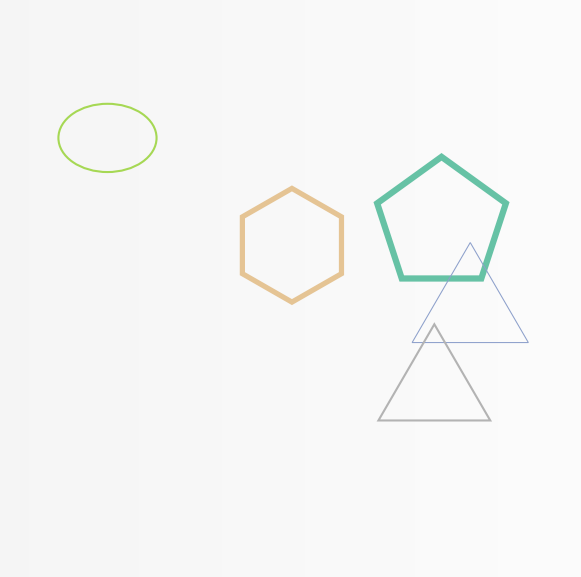[{"shape": "pentagon", "thickness": 3, "radius": 0.58, "center": [0.76, 0.611]}, {"shape": "triangle", "thickness": 0.5, "radius": 0.58, "center": [0.809, 0.464]}, {"shape": "oval", "thickness": 1, "radius": 0.42, "center": [0.185, 0.76]}, {"shape": "hexagon", "thickness": 2.5, "radius": 0.49, "center": [0.502, 0.574]}, {"shape": "triangle", "thickness": 1, "radius": 0.56, "center": [0.747, 0.327]}]